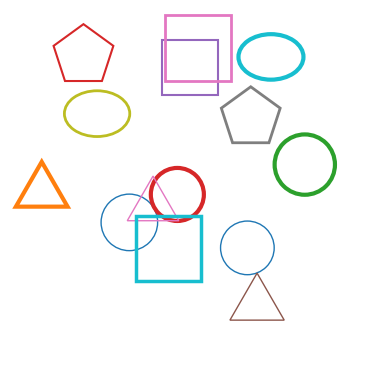[{"shape": "circle", "thickness": 1, "radius": 0.37, "center": [0.336, 0.422]}, {"shape": "circle", "thickness": 1, "radius": 0.35, "center": [0.643, 0.356]}, {"shape": "triangle", "thickness": 3, "radius": 0.39, "center": [0.108, 0.502]}, {"shape": "circle", "thickness": 3, "radius": 0.39, "center": [0.792, 0.572]}, {"shape": "pentagon", "thickness": 1.5, "radius": 0.41, "center": [0.217, 0.856]}, {"shape": "circle", "thickness": 3, "radius": 0.34, "center": [0.461, 0.495]}, {"shape": "square", "thickness": 1.5, "radius": 0.36, "center": [0.494, 0.825]}, {"shape": "triangle", "thickness": 1, "radius": 0.41, "center": [0.668, 0.209]}, {"shape": "square", "thickness": 2, "radius": 0.43, "center": [0.515, 0.875]}, {"shape": "triangle", "thickness": 1, "radius": 0.39, "center": [0.397, 0.465]}, {"shape": "pentagon", "thickness": 2, "radius": 0.4, "center": [0.651, 0.694]}, {"shape": "oval", "thickness": 2, "radius": 0.42, "center": [0.252, 0.705]}, {"shape": "square", "thickness": 2.5, "radius": 0.42, "center": [0.437, 0.354]}, {"shape": "oval", "thickness": 3, "radius": 0.42, "center": [0.704, 0.852]}]